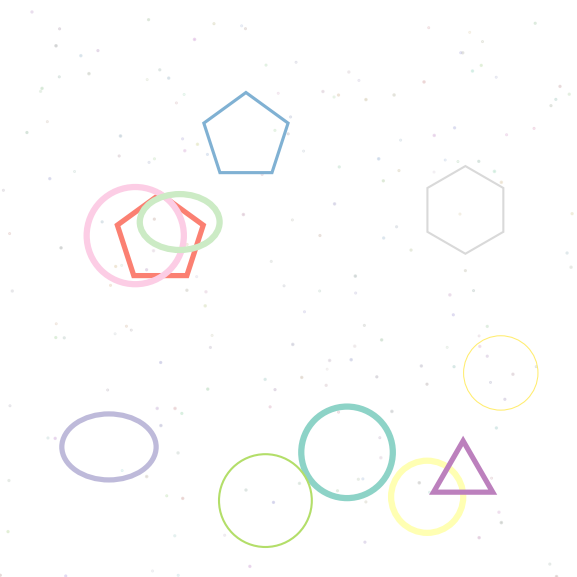[{"shape": "circle", "thickness": 3, "radius": 0.4, "center": [0.601, 0.216]}, {"shape": "circle", "thickness": 3, "radius": 0.31, "center": [0.74, 0.139]}, {"shape": "oval", "thickness": 2.5, "radius": 0.41, "center": [0.189, 0.225]}, {"shape": "pentagon", "thickness": 2.5, "radius": 0.39, "center": [0.278, 0.585]}, {"shape": "pentagon", "thickness": 1.5, "radius": 0.38, "center": [0.426, 0.762]}, {"shape": "circle", "thickness": 1, "radius": 0.4, "center": [0.46, 0.132]}, {"shape": "circle", "thickness": 3, "radius": 0.42, "center": [0.234, 0.591]}, {"shape": "hexagon", "thickness": 1, "radius": 0.38, "center": [0.806, 0.636]}, {"shape": "triangle", "thickness": 2.5, "radius": 0.3, "center": [0.802, 0.176]}, {"shape": "oval", "thickness": 3, "radius": 0.35, "center": [0.311, 0.615]}, {"shape": "circle", "thickness": 0.5, "radius": 0.32, "center": [0.867, 0.353]}]